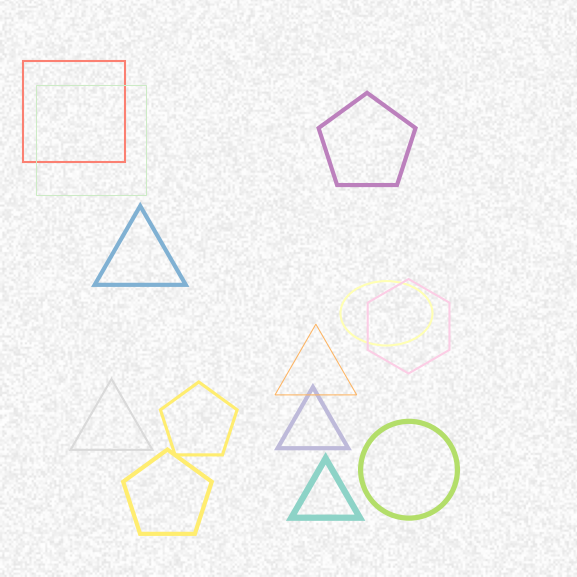[{"shape": "triangle", "thickness": 3, "radius": 0.34, "center": [0.564, 0.137]}, {"shape": "oval", "thickness": 1, "radius": 0.4, "center": [0.669, 0.457]}, {"shape": "triangle", "thickness": 2, "radius": 0.35, "center": [0.542, 0.258]}, {"shape": "square", "thickness": 1, "radius": 0.44, "center": [0.128, 0.806]}, {"shape": "triangle", "thickness": 2, "radius": 0.46, "center": [0.243, 0.551]}, {"shape": "triangle", "thickness": 0.5, "radius": 0.41, "center": [0.547, 0.356]}, {"shape": "circle", "thickness": 2.5, "radius": 0.42, "center": [0.708, 0.186]}, {"shape": "hexagon", "thickness": 1, "radius": 0.41, "center": [0.708, 0.434]}, {"shape": "triangle", "thickness": 1, "radius": 0.41, "center": [0.193, 0.261]}, {"shape": "pentagon", "thickness": 2, "radius": 0.44, "center": [0.636, 0.75]}, {"shape": "square", "thickness": 0.5, "radius": 0.48, "center": [0.158, 0.756]}, {"shape": "pentagon", "thickness": 1.5, "radius": 0.35, "center": [0.344, 0.268]}, {"shape": "pentagon", "thickness": 2, "radius": 0.4, "center": [0.29, 0.14]}]